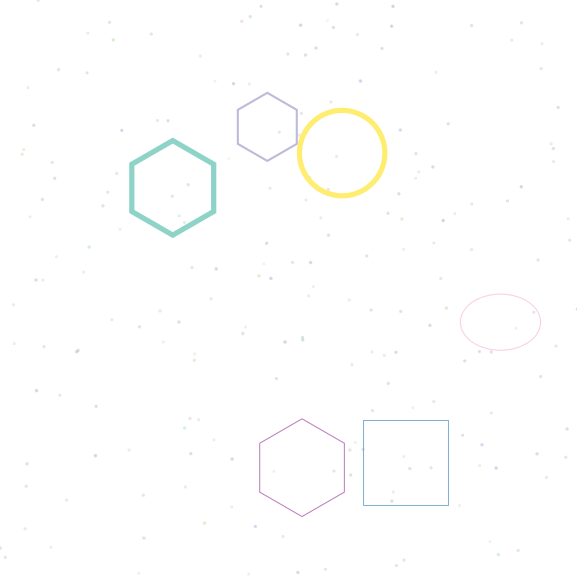[{"shape": "hexagon", "thickness": 2.5, "radius": 0.41, "center": [0.299, 0.674]}, {"shape": "hexagon", "thickness": 1, "radius": 0.29, "center": [0.463, 0.779]}, {"shape": "square", "thickness": 0.5, "radius": 0.37, "center": [0.702, 0.198]}, {"shape": "oval", "thickness": 0.5, "radius": 0.35, "center": [0.867, 0.441]}, {"shape": "hexagon", "thickness": 0.5, "radius": 0.42, "center": [0.523, 0.189]}, {"shape": "circle", "thickness": 2.5, "radius": 0.37, "center": [0.592, 0.734]}]